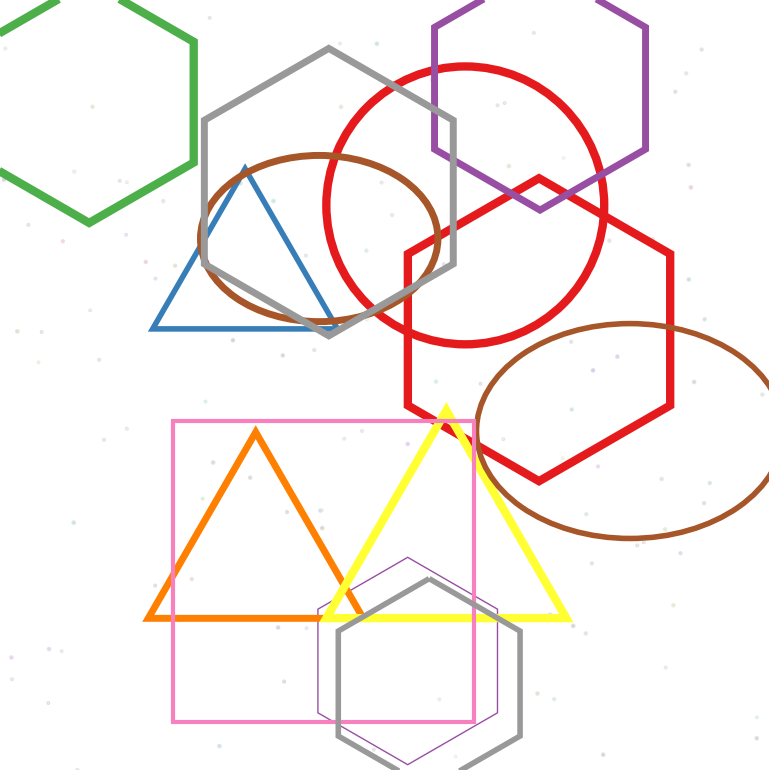[{"shape": "hexagon", "thickness": 3, "radius": 0.98, "center": [0.7, 0.572]}, {"shape": "circle", "thickness": 3, "radius": 0.9, "center": [0.604, 0.733]}, {"shape": "triangle", "thickness": 2, "radius": 0.69, "center": [0.318, 0.642]}, {"shape": "hexagon", "thickness": 3, "radius": 0.78, "center": [0.116, 0.867]}, {"shape": "hexagon", "thickness": 2.5, "radius": 0.79, "center": [0.701, 0.885]}, {"shape": "hexagon", "thickness": 0.5, "radius": 0.67, "center": [0.529, 0.142]}, {"shape": "triangle", "thickness": 2.5, "radius": 0.81, "center": [0.332, 0.278]}, {"shape": "triangle", "thickness": 3, "radius": 0.9, "center": [0.58, 0.287]}, {"shape": "oval", "thickness": 2, "radius": 1.0, "center": [0.818, 0.44]}, {"shape": "oval", "thickness": 2.5, "radius": 0.77, "center": [0.415, 0.69]}, {"shape": "square", "thickness": 1.5, "radius": 0.98, "center": [0.42, 0.258]}, {"shape": "hexagon", "thickness": 2.5, "radius": 0.93, "center": [0.427, 0.75]}, {"shape": "hexagon", "thickness": 2, "radius": 0.68, "center": [0.557, 0.112]}]